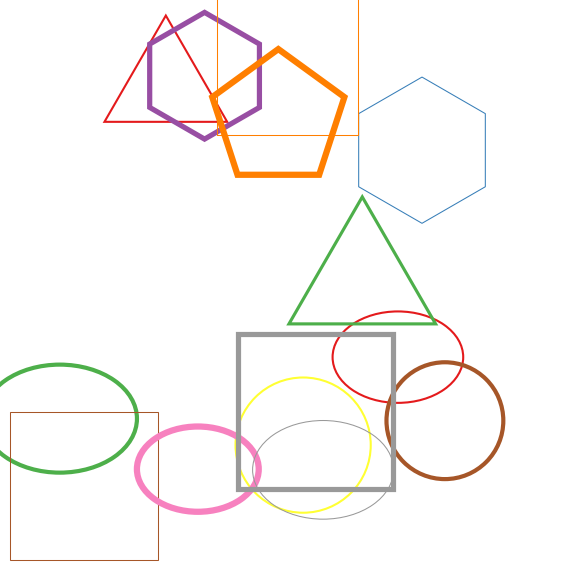[{"shape": "triangle", "thickness": 1, "radius": 0.61, "center": [0.287, 0.85]}, {"shape": "oval", "thickness": 1, "radius": 0.57, "center": [0.689, 0.381]}, {"shape": "hexagon", "thickness": 0.5, "radius": 0.63, "center": [0.731, 0.739]}, {"shape": "triangle", "thickness": 1.5, "radius": 0.73, "center": [0.627, 0.512]}, {"shape": "oval", "thickness": 2, "radius": 0.67, "center": [0.104, 0.274]}, {"shape": "hexagon", "thickness": 2.5, "radius": 0.55, "center": [0.354, 0.868]}, {"shape": "square", "thickness": 0.5, "radius": 0.61, "center": [0.497, 0.886]}, {"shape": "pentagon", "thickness": 3, "radius": 0.6, "center": [0.482, 0.794]}, {"shape": "circle", "thickness": 1, "radius": 0.59, "center": [0.525, 0.228]}, {"shape": "circle", "thickness": 2, "radius": 0.51, "center": [0.77, 0.271]}, {"shape": "square", "thickness": 0.5, "radius": 0.64, "center": [0.145, 0.158]}, {"shape": "oval", "thickness": 3, "radius": 0.53, "center": [0.343, 0.187]}, {"shape": "oval", "thickness": 0.5, "radius": 0.61, "center": [0.559, 0.186]}, {"shape": "square", "thickness": 2.5, "radius": 0.67, "center": [0.547, 0.287]}]